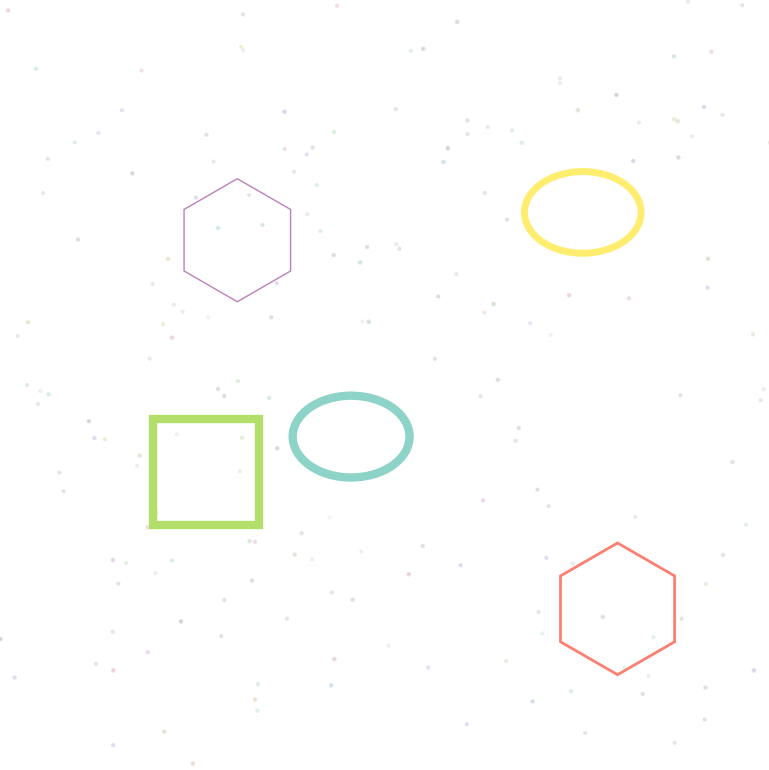[{"shape": "oval", "thickness": 3, "radius": 0.38, "center": [0.456, 0.433]}, {"shape": "hexagon", "thickness": 1, "radius": 0.43, "center": [0.802, 0.209]}, {"shape": "square", "thickness": 3, "radius": 0.34, "center": [0.268, 0.388]}, {"shape": "hexagon", "thickness": 0.5, "radius": 0.4, "center": [0.308, 0.688]}, {"shape": "oval", "thickness": 2.5, "radius": 0.38, "center": [0.757, 0.724]}]